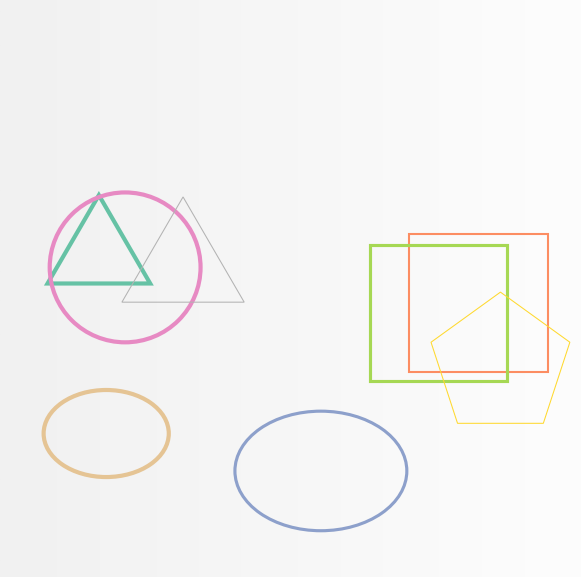[{"shape": "triangle", "thickness": 2, "radius": 0.51, "center": [0.17, 0.559]}, {"shape": "square", "thickness": 1, "radius": 0.6, "center": [0.824, 0.474]}, {"shape": "oval", "thickness": 1.5, "radius": 0.74, "center": [0.552, 0.184]}, {"shape": "circle", "thickness": 2, "radius": 0.65, "center": [0.215, 0.536]}, {"shape": "square", "thickness": 1.5, "radius": 0.59, "center": [0.755, 0.458]}, {"shape": "pentagon", "thickness": 0.5, "radius": 0.63, "center": [0.861, 0.368]}, {"shape": "oval", "thickness": 2, "radius": 0.54, "center": [0.183, 0.248]}, {"shape": "triangle", "thickness": 0.5, "radius": 0.61, "center": [0.315, 0.537]}]